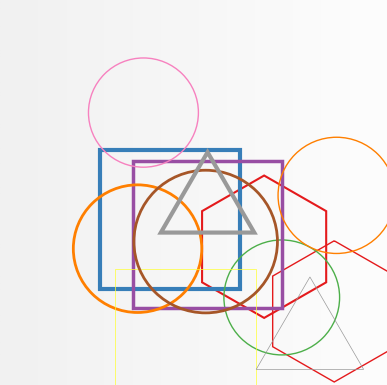[{"shape": "hexagon", "thickness": 1.5, "radius": 0.92, "center": [0.682, 0.359]}, {"shape": "hexagon", "thickness": 1, "radius": 0.92, "center": [0.862, 0.191]}, {"shape": "square", "thickness": 3, "radius": 0.9, "center": [0.439, 0.429]}, {"shape": "circle", "thickness": 1, "radius": 0.75, "center": [0.727, 0.227]}, {"shape": "square", "thickness": 2.5, "radius": 0.96, "center": [0.535, 0.391]}, {"shape": "circle", "thickness": 1, "radius": 0.75, "center": [0.869, 0.493]}, {"shape": "circle", "thickness": 2, "radius": 0.83, "center": [0.355, 0.354]}, {"shape": "square", "thickness": 0.5, "radius": 0.91, "center": [0.479, 0.118]}, {"shape": "circle", "thickness": 2, "radius": 0.93, "center": [0.531, 0.373]}, {"shape": "circle", "thickness": 1, "radius": 0.71, "center": [0.37, 0.708]}, {"shape": "triangle", "thickness": 0.5, "radius": 0.8, "center": [0.8, 0.121]}, {"shape": "triangle", "thickness": 3, "radius": 0.7, "center": [0.536, 0.466]}]